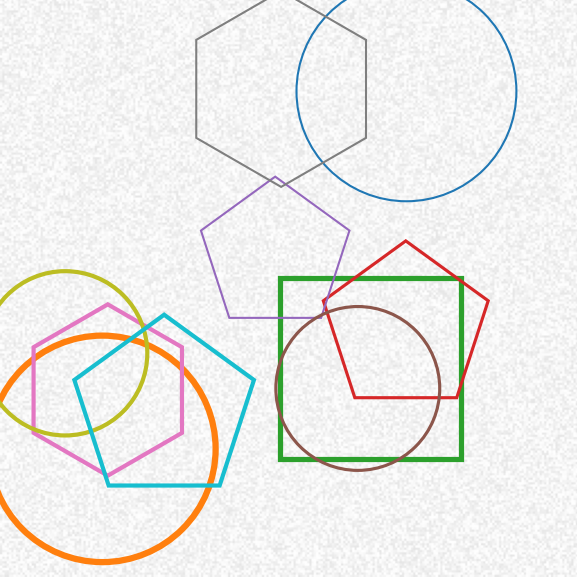[{"shape": "circle", "thickness": 1, "radius": 0.95, "center": [0.704, 0.841]}, {"shape": "circle", "thickness": 3, "radius": 0.98, "center": [0.177, 0.222]}, {"shape": "square", "thickness": 2.5, "radius": 0.78, "center": [0.642, 0.361]}, {"shape": "pentagon", "thickness": 1.5, "radius": 0.75, "center": [0.703, 0.432]}, {"shape": "pentagon", "thickness": 1, "radius": 0.68, "center": [0.477, 0.558]}, {"shape": "circle", "thickness": 1.5, "radius": 0.71, "center": [0.62, 0.326]}, {"shape": "hexagon", "thickness": 2, "radius": 0.74, "center": [0.187, 0.324]}, {"shape": "hexagon", "thickness": 1, "radius": 0.85, "center": [0.487, 0.845]}, {"shape": "circle", "thickness": 2, "radius": 0.71, "center": [0.113, 0.387]}, {"shape": "pentagon", "thickness": 2, "radius": 0.82, "center": [0.284, 0.291]}]